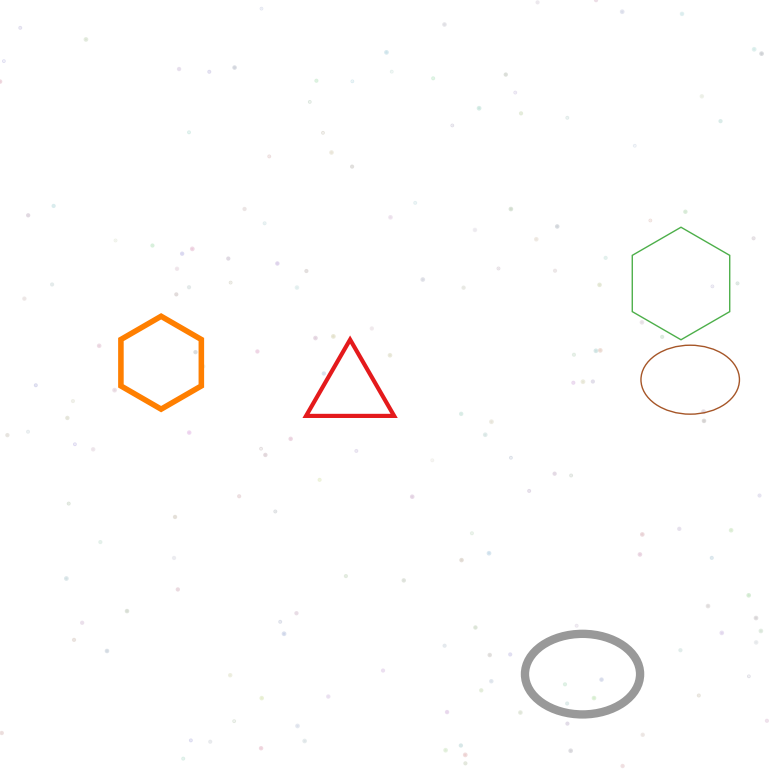[{"shape": "triangle", "thickness": 1.5, "radius": 0.33, "center": [0.455, 0.493]}, {"shape": "hexagon", "thickness": 0.5, "radius": 0.37, "center": [0.884, 0.632]}, {"shape": "hexagon", "thickness": 2, "radius": 0.3, "center": [0.209, 0.529]}, {"shape": "oval", "thickness": 0.5, "radius": 0.32, "center": [0.896, 0.507]}, {"shape": "oval", "thickness": 3, "radius": 0.37, "center": [0.757, 0.124]}]